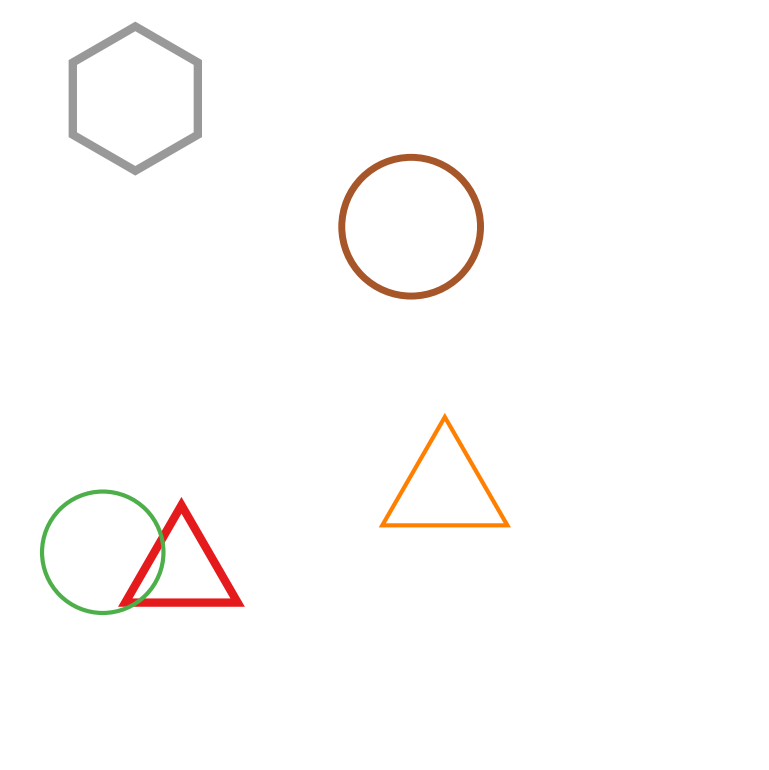[{"shape": "triangle", "thickness": 3, "radius": 0.42, "center": [0.236, 0.26]}, {"shape": "circle", "thickness": 1.5, "radius": 0.39, "center": [0.133, 0.283]}, {"shape": "triangle", "thickness": 1.5, "radius": 0.47, "center": [0.578, 0.365]}, {"shape": "circle", "thickness": 2.5, "radius": 0.45, "center": [0.534, 0.706]}, {"shape": "hexagon", "thickness": 3, "radius": 0.47, "center": [0.176, 0.872]}]